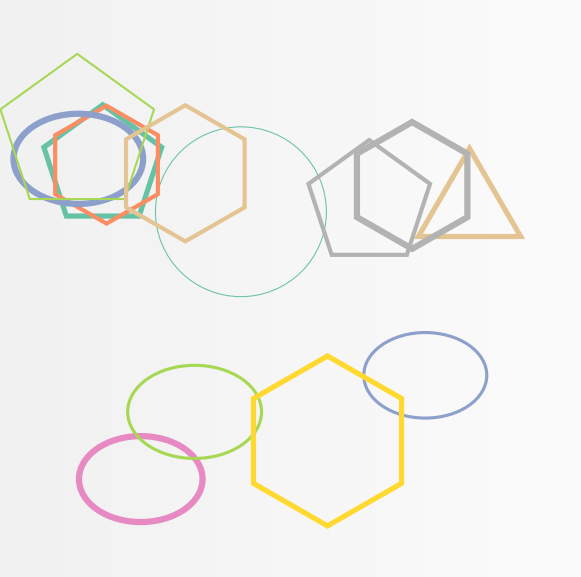[{"shape": "circle", "thickness": 0.5, "radius": 0.74, "center": [0.415, 0.632]}, {"shape": "pentagon", "thickness": 2.5, "radius": 0.53, "center": [0.177, 0.711]}, {"shape": "hexagon", "thickness": 2, "radius": 0.51, "center": [0.183, 0.714]}, {"shape": "oval", "thickness": 3, "radius": 0.56, "center": [0.135, 0.724]}, {"shape": "oval", "thickness": 1.5, "radius": 0.53, "center": [0.732, 0.349]}, {"shape": "oval", "thickness": 3, "radius": 0.53, "center": [0.242, 0.17]}, {"shape": "oval", "thickness": 1.5, "radius": 0.58, "center": [0.335, 0.286]}, {"shape": "pentagon", "thickness": 1, "radius": 0.69, "center": [0.133, 0.767]}, {"shape": "hexagon", "thickness": 2.5, "radius": 0.74, "center": [0.563, 0.236]}, {"shape": "hexagon", "thickness": 2, "radius": 0.59, "center": [0.319, 0.699]}, {"shape": "triangle", "thickness": 2.5, "radius": 0.51, "center": [0.808, 0.64]}, {"shape": "hexagon", "thickness": 3, "radius": 0.55, "center": [0.709, 0.678]}, {"shape": "pentagon", "thickness": 2, "radius": 0.55, "center": [0.635, 0.647]}]